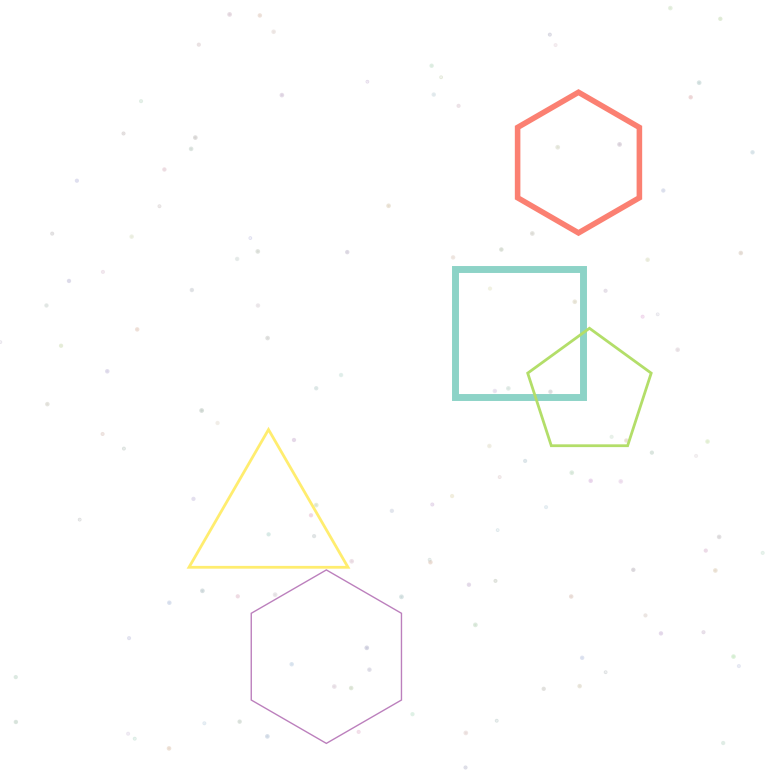[{"shape": "square", "thickness": 2.5, "radius": 0.41, "center": [0.674, 0.568]}, {"shape": "hexagon", "thickness": 2, "radius": 0.46, "center": [0.751, 0.789]}, {"shape": "pentagon", "thickness": 1, "radius": 0.42, "center": [0.766, 0.489]}, {"shape": "hexagon", "thickness": 0.5, "radius": 0.56, "center": [0.424, 0.147]}, {"shape": "triangle", "thickness": 1, "radius": 0.6, "center": [0.349, 0.323]}]